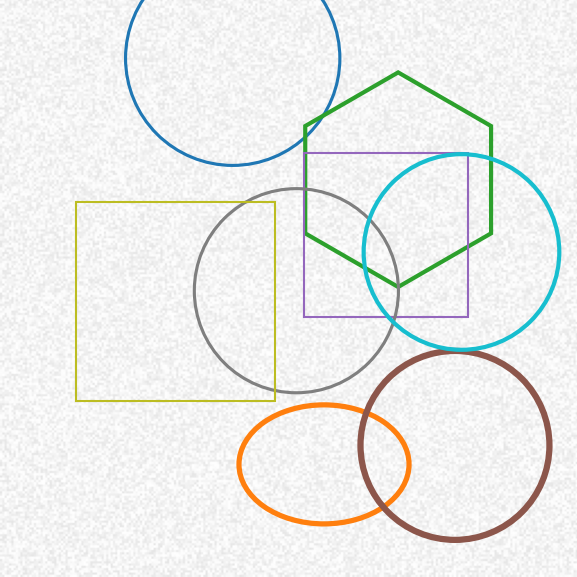[{"shape": "circle", "thickness": 1.5, "radius": 0.93, "center": [0.403, 0.898]}, {"shape": "oval", "thickness": 2.5, "radius": 0.74, "center": [0.561, 0.195]}, {"shape": "hexagon", "thickness": 2, "radius": 0.93, "center": [0.689, 0.688]}, {"shape": "square", "thickness": 1, "radius": 0.71, "center": [0.669, 0.592]}, {"shape": "circle", "thickness": 3, "radius": 0.82, "center": [0.788, 0.228]}, {"shape": "circle", "thickness": 1.5, "radius": 0.88, "center": [0.513, 0.496]}, {"shape": "square", "thickness": 1, "radius": 0.86, "center": [0.303, 0.477]}, {"shape": "circle", "thickness": 2, "radius": 0.85, "center": [0.799, 0.563]}]